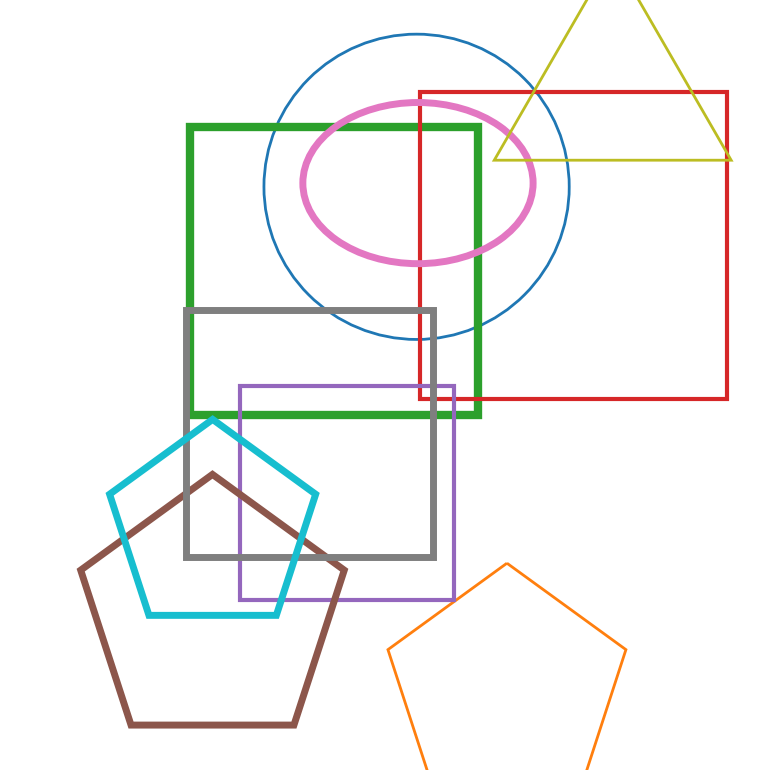[{"shape": "circle", "thickness": 1, "radius": 0.99, "center": [0.541, 0.757]}, {"shape": "pentagon", "thickness": 1, "radius": 0.81, "center": [0.658, 0.106]}, {"shape": "square", "thickness": 3, "radius": 0.94, "center": [0.434, 0.648]}, {"shape": "square", "thickness": 1.5, "radius": 1.0, "center": [0.744, 0.681]}, {"shape": "square", "thickness": 1.5, "radius": 0.69, "center": [0.45, 0.36]}, {"shape": "pentagon", "thickness": 2.5, "radius": 0.9, "center": [0.276, 0.204]}, {"shape": "oval", "thickness": 2.5, "radius": 0.75, "center": [0.543, 0.762]}, {"shape": "square", "thickness": 2.5, "radius": 0.8, "center": [0.402, 0.437]}, {"shape": "triangle", "thickness": 1, "radius": 0.89, "center": [0.796, 0.881]}, {"shape": "pentagon", "thickness": 2.5, "radius": 0.7, "center": [0.276, 0.315]}]